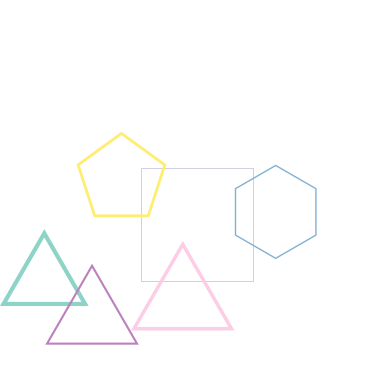[{"shape": "triangle", "thickness": 3, "radius": 0.61, "center": [0.115, 0.272]}, {"shape": "square", "thickness": 0.5, "radius": 0.73, "center": [0.512, 0.417]}, {"shape": "hexagon", "thickness": 1, "radius": 0.6, "center": [0.716, 0.45]}, {"shape": "triangle", "thickness": 2.5, "radius": 0.73, "center": [0.475, 0.219]}, {"shape": "triangle", "thickness": 1.5, "radius": 0.67, "center": [0.239, 0.175]}, {"shape": "pentagon", "thickness": 2, "radius": 0.59, "center": [0.315, 0.535]}]